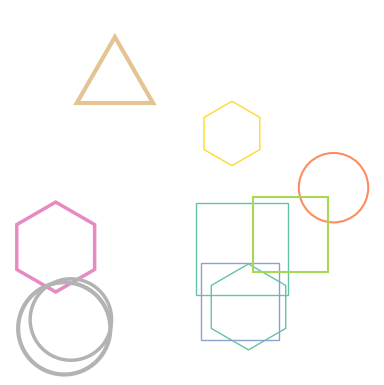[{"shape": "hexagon", "thickness": 1, "radius": 0.56, "center": [0.645, 0.203]}, {"shape": "square", "thickness": 1, "radius": 0.6, "center": [0.629, 0.354]}, {"shape": "circle", "thickness": 1.5, "radius": 0.45, "center": [0.866, 0.513]}, {"shape": "square", "thickness": 1, "radius": 0.5, "center": [0.623, 0.217]}, {"shape": "hexagon", "thickness": 2.5, "radius": 0.58, "center": [0.145, 0.358]}, {"shape": "square", "thickness": 1.5, "radius": 0.49, "center": [0.756, 0.392]}, {"shape": "hexagon", "thickness": 1, "radius": 0.42, "center": [0.602, 0.653]}, {"shape": "triangle", "thickness": 3, "radius": 0.57, "center": [0.298, 0.79]}, {"shape": "circle", "thickness": 2.5, "radius": 0.53, "center": [0.184, 0.17]}, {"shape": "circle", "thickness": 3, "radius": 0.6, "center": [0.167, 0.147]}]